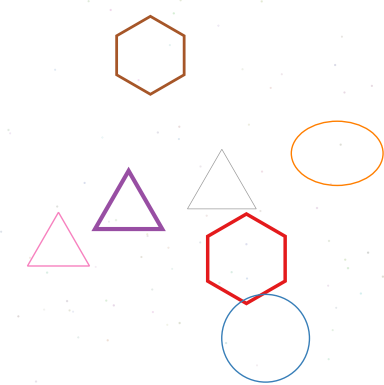[{"shape": "hexagon", "thickness": 2.5, "radius": 0.58, "center": [0.64, 0.328]}, {"shape": "circle", "thickness": 1, "radius": 0.57, "center": [0.69, 0.121]}, {"shape": "triangle", "thickness": 3, "radius": 0.5, "center": [0.334, 0.455]}, {"shape": "oval", "thickness": 1, "radius": 0.6, "center": [0.876, 0.602]}, {"shape": "hexagon", "thickness": 2, "radius": 0.51, "center": [0.391, 0.856]}, {"shape": "triangle", "thickness": 1, "radius": 0.46, "center": [0.152, 0.356]}, {"shape": "triangle", "thickness": 0.5, "radius": 0.52, "center": [0.576, 0.509]}]